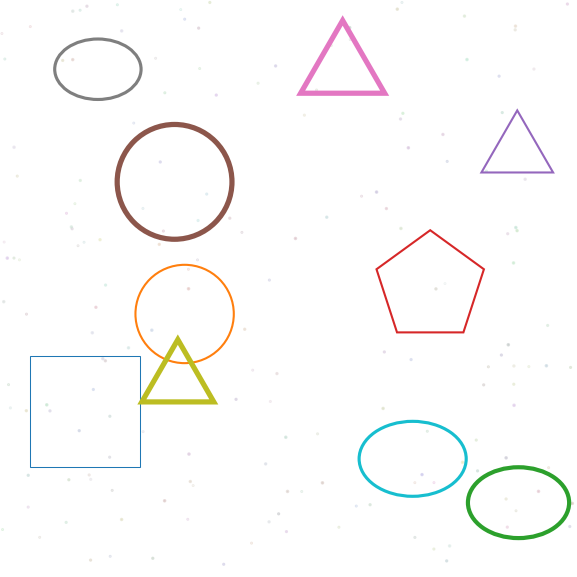[{"shape": "square", "thickness": 0.5, "radius": 0.48, "center": [0.147, 0.287]}, {"shape": "circle", "thickness": 1, "radius": 0.43, "center": [0.32, 0.455]}, {"shape": "oval", "thickness": 2, "radius": 0.44, "center": [0.898, 0.129]}, {"shape": "pentagon", "thickness": 1, "radius": 0.49, "center": [0.745, 0.503]}, {"shape": "triangle", "thickness": 1, "radius": 0.36, "center": [0.896, 0.736]}, {"shape": "circle", "thickness": 2.5, "radius": 0.5, "center": [0.302, 0.684]}, {"shape": "triangle", "thickness": 2.5, "radius": 0.42, "center": [0.593, 0.88]}, {"shape": "oval", "thickness": 1.5, "radius": 0.37, "center": [0.17, 0.879]}, {"shape": "triangle", "thickness": 2.5, "radius": 0.36, "center": [0.308, 0.339]}, {"shape": "oval", "thickness": 1.5, "radius": 0.46, "center": [0.715, 0.205]}]